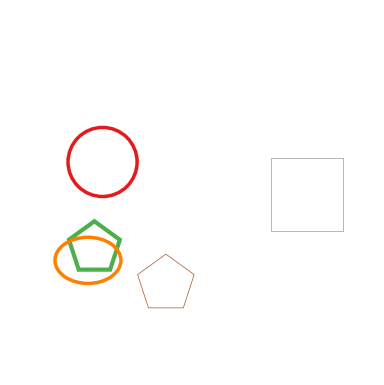[{"shape": "circle", "thickness": 2.5, "radius": 0.45, "center": [0.266, 0.579]}, {"shape": "pentagon", "thickness": 3, "radius": 0.35, "center": [0.245, 0.356]}, {"shape": "oval", "thickness": 2.5, "radius": 0.43, "center": [0.228, 0.324]}, {"shape": "pentagon", "thickness": 0.5, "radius": 0.39, "center": [0.431, 0.263]}, {"shape": "square", "thickness": 0.5, "radius": 0.47, "center": [0.798, 0.495]}]